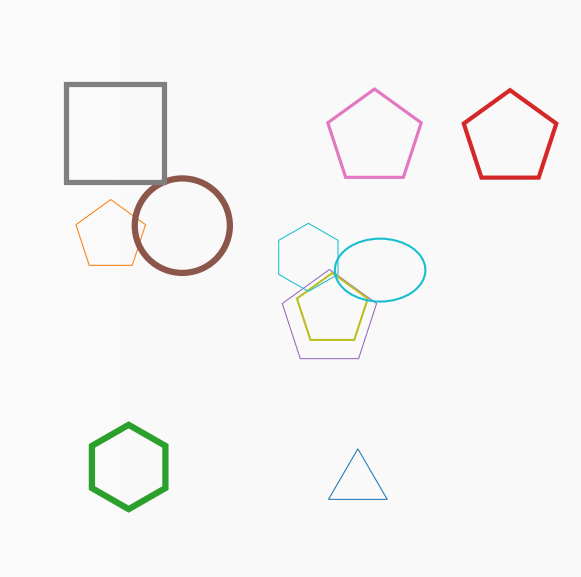[{"shape": "triangle", "thickness": 0.5, "radius": 0.29, "center": [0.616, 0.164]}, {"shape": "pentagon", "thickness": 0.5, "radius": 0.31, "center": [0.191, 0.591]}, {"shape": "hexagon", "thickness": 3, "radius": 0.37, "center": [0.221, 0.191]}, {"shape": "pentagon", "thickness": 2, "radius": 0.42, "center": [0.877, 0.759]}, {"shape": "pentagon", "thickness": 0.5, "radius": 0.43, "center": [0.567, 0.447]}, {"shape": "circle", "thickness": 3, "radius": 0.41, "center": [0.314, 0.608]}, {"shape": "pentagon", "thickness": 1.5, "radius": 0.42, "center": [0.644, 0.76]}, {"shape": "square", "thickness": 2.5, "radius": 0.42, "center": [0.198, 0.769]}, {"shape": "pentagon", "thickness": 1, "radius": 0.32, "center": [0.572, 0.462]}, {"shape": "hexagon", "thickness": 0.5, "radius": 0.29, "center": [0.531, 0.554]}, {"shape": "oval", "thickness": 1, "radius": 0.39, "center": [0.654, 0.531]}]